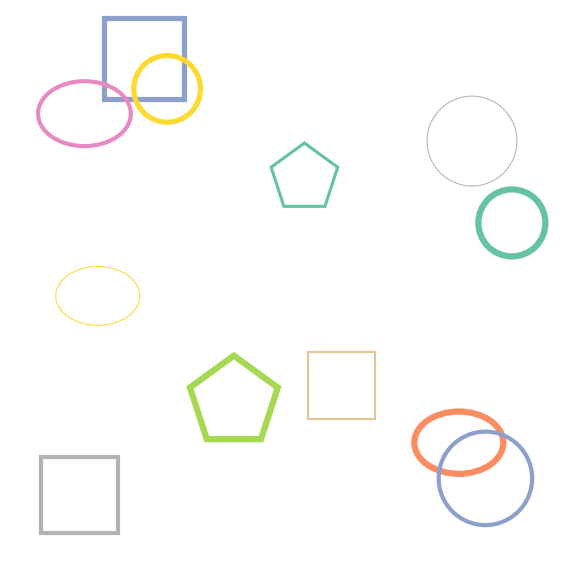[{"shape": "pentagon", "thickness": 1.5, "radius": 0.3, "center": [0.527, 0.691]}, {"shape": "circle", "thickness": 3, "radius": 0.29, "center": [0.886, 0.613]}, {"shape": "oval", "thickness": 3, "radius": 0.39, "center": [0.794, 0.233]}, {"shape": "square", "thickness": 2.5, "radius": 0.35, "center": [0.249, 0.898]}, {"shape": "circle", "thickness": 2, "radius": 0.4, "center": [0.841, 0.171]}, {"shape": "oval", "thickness": 2, "radius": 0.4, "center": [0.146, 0.802]}, {"shape": "pentagon", "thickness": 3, "radius": 0.4, "center": [0.405, 0.303]}, {"shape": "oval", "thickness": 0.5, "radius": 0.36, "center": [0.169, 0.487]}, {"shape": "circle", "thickness": 2.5, "radius": 0.29, "center": [0.289, 0.845]}, {"shape": "square", "thickness": 1, "radius": 0.29, "center": [0.591, 0.332]}, {"shape": "square", "thickness": 2, "radius": 0.33, "center": [0.138, 0.142]}, {"shape": "circle", "thickness": 0.5, "radius": 0.39, "center": [0.817, 0.755]}]